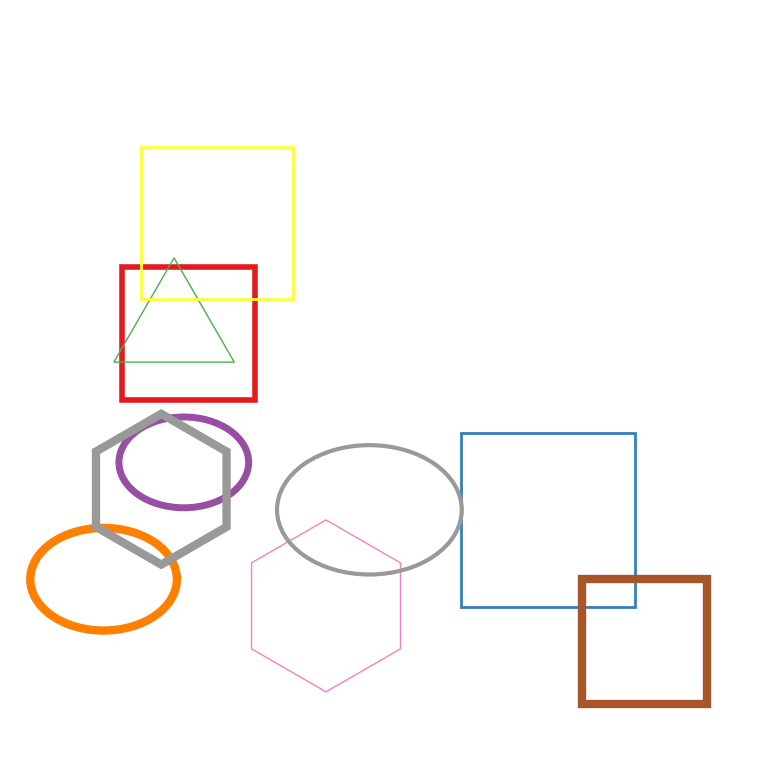[{"shape": "square", "thickness": 2, "radius": 0.43, "center": [0.245, 0.567]}, {"shape": "square", "thickness": 1, "radius": 0.57, "center": [0.712, 0.325]}, {"shape": "triangle", "thickness": 0.5, "radius": 0.45, "center": [0.226, 0.575]}, {"shape": "oval", "thickness": 2.5, "radius": 0.42, "center": [0.239, 0.4]}, {"shape": "oval", "thickness": 3, "radius": 0.48, "center": [0.134, 0.248]}, {"shape": "square", "thickness": 1, "radius": 0.49, "center": [0.282, 0.71]}, {"shape": "square", "thickness": 3, "radius": 0.41, "center": [0.837, 0.167]}, {"shape": "hexagon", "thickness": 0.5, "radius": 0.56, "center": [0.423, 0.213]}, {"shape": "oval", "thickness": 1.5, "radius": 0.6, "center": [0.48, 0.338]}, {"shape": "hexagon", "thickness": 3, "radius": 0.49, "center": [0.209, 0.365]}]